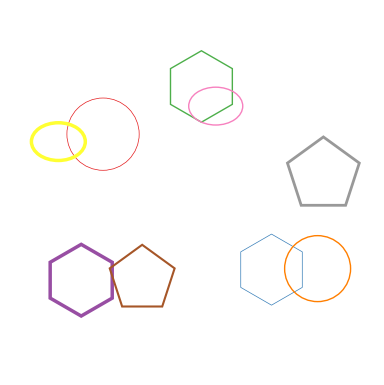[{"shape": "circle", "thickness": 0.5, "radius": 0.47, "center": [0.268, 0.652]}, {"shape": "hexagon", "thickness": 0.5, "radius": 0.46, "center": [0.705, 0.3]}, {"shape": "hexagon", "thickness": 1, "radius": 0.46, "center": [0.523, 0.775]}, {"shape": "hexagon", "thickness": 2.5, "radius": 0.47, "center": [0.211, 0.272]}, {"shape": "circle", "thickness": 1, "radius": 0.43, "center": [0.825, 0.302]}, {"shape": "oval", "thickness": 2.5, "radius": 0.35, "center": [0.152, 0.632]}, {"shape": "pentagon", "thickness": 1.5, "radius": 0.44, "center": [0.369, 0.276]}, {"shape": "oval", "thickness": 1, "radius": 0.35, "center": [0.56, 0.724]}, {"shape": "pentagon", "thickness": 2, "radius": 0.49, "center": [0.84, 0.546]}]